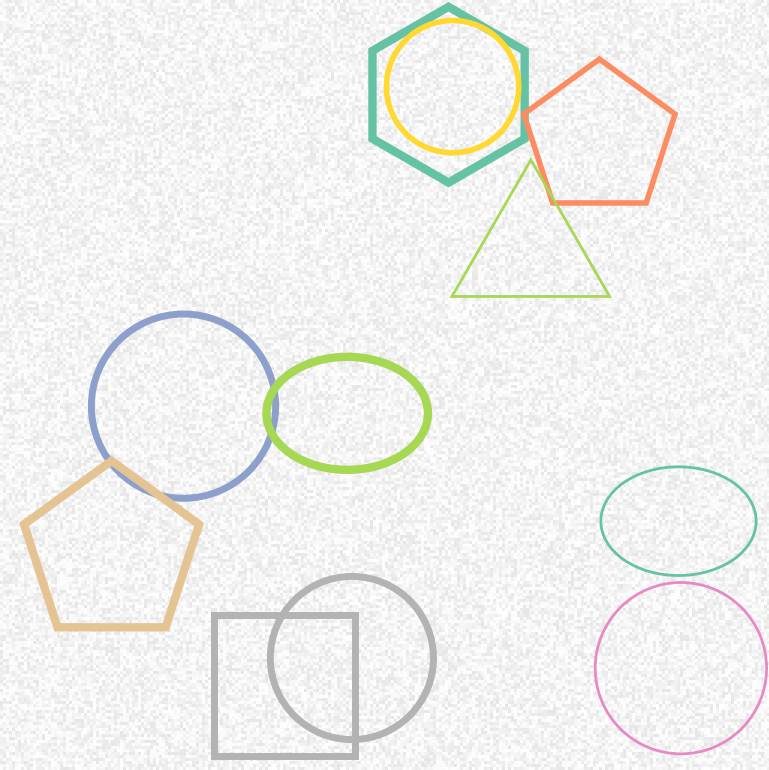[{"shape": "hexagon", "thickness": 3, "radius": 0.57, "center": [0.583, 0.877]}, {"shape": "oval", "thickness": 1, "radius": 0.5, "center": [0.881, 0.323]}, {"shape": "pentagon", "thickness": 2, "radius": 0.52, "center": [0.778, 0.82]}, {"shape": "circle", "thickness": 2.5, "radius": 0.6, "center": [0.238, 0.473]}, {"shape": "circle", "thickness": 1, "radius": 0.56, "center": [0.884, 0.132]}, {"shape": "triangle", "thickness": 1, "radius": 0.59, "center": [0.689, 0.674]}, {"shape": "oval", "thickness": 3, "radius": 0.52, "center": [0.451, 0.463]}, {"shape": "circle", "thickness": 2, "radius": 0.43, "center": [0.588, 0.887]}, {"shape": "pentagon", "thickness": 3, "radius": 0.6, "center": [0.145, 0.282]}, {"shape": "square", "thickness": 2.5, "radius": 0.46, "center": [0.369, 0.11]}, {"shape": "circle", "thickness": 2.5, "radius": 0.53, "center": [0.457, 0.145]}]